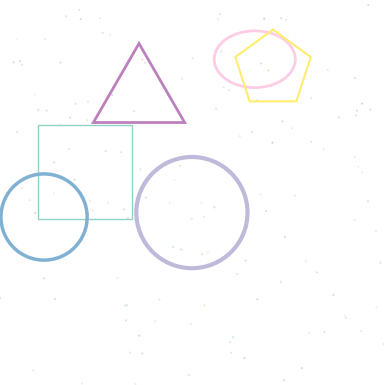[{"shape": "square", "thickness": 1, "radius": 0.61, "center": [0.221, 0.553]}, {"shape": "circle", "thickness": 3, "radius": 0.72, "center": [0.498, 0.448]}, {"shape": "circle", "thickness": 2.5, "radius": 0.56, "center": [0.114, 0.436]}, {"shape": "oval", "thickness": 2, "radius": 0.53, "center": [0.662, 0.846]}, {"shape": "triangle", "thickness": 2, "radius": 0.68, "center": [0.361, 0.75]}, {"shape": "pentagon", "thickness": 1.5, "radius": 0.52, "center": [0.709, 0.82]}]